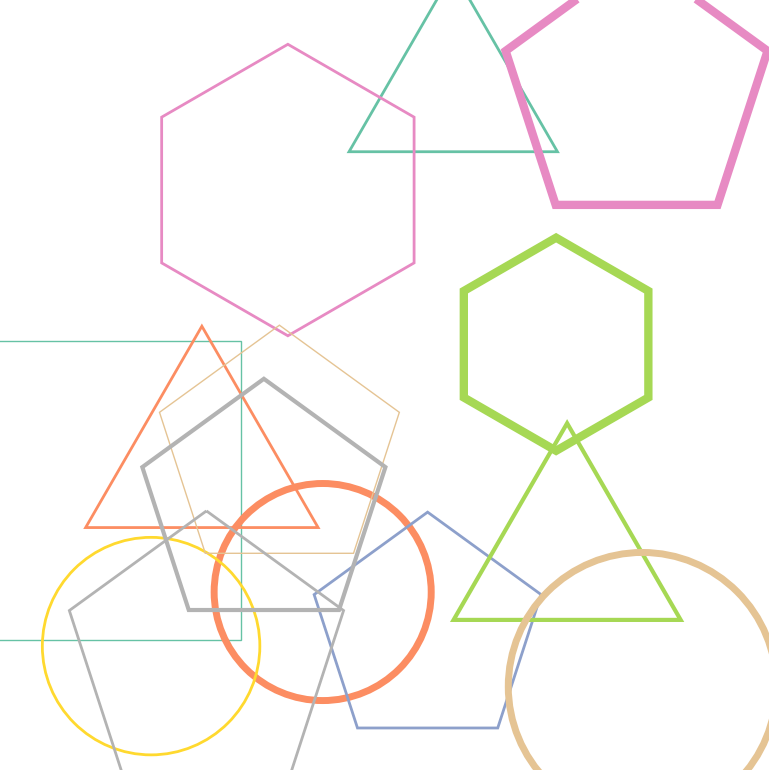[{"shape": "square", "thickness": 0.5, "radius": 0.97, "center": [0.118, 0.363]}, {"shape": "triangle", "thickness": 1, "radius": 0.78, "center": [0.589, 0.881]}, {"shape": "triangle", "thickness": 1, "radius": 0.87, "center": [0.262, 0.402]}, {"shape": "circle", "thickness": 2.5, "radius": 0.7, "center": [0.419, 0.231]}, {"shape": "pentagon", "thickness": 1, "radius": 0.77, "center": [0.555, 0.18]}, {"shape": "pentagon", "thickness": 3, "radius": 0.89, "center": [0.827, 0.879]}, {"shape": "hexagon", "thickness": 1, "radius": 0.95, "center": [0.374, 0.753]}, {"shape": "triangle", "thickness": 1.5, "radius": 0.85, "center": [0.737, 0.28]}, {"shape": "hexagon", "thickness": 3, "radius": 0.69, "center": [0.722, 0.553]}, {"shape": "circle", "thickness": 1, "radius": 0.71, "center": [0.196, 0.161]}, {"shape": "circle", "thickness": 2.5, "radius": 0.87, "center": [0.834, 0.108]}, {"shape": "pentagon", "thickness": 0.5, "radius": 0.82, "center": [0.363, 0.414]}, {"shape": "pentagon", "thickness": 1, "radius": 0.94, "center": [0.268, 0.149]}, {"shape": "pentagon", "thickness": 1.5, "radius": 0.83, "center": [0.343, 0.342]}]